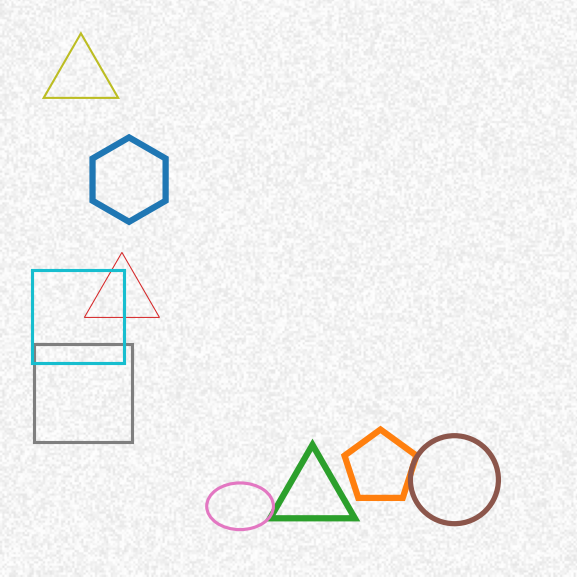[{"shape": "hexagon", "thickness": 3, "radius": 0.37, "center": [0.223, 0.688]}, {"shape": "pentagon", "thickness": 3, "radius": 0.33, "center": [0.659, 0.19]}, {"shape": "triangle", "thickness": 3, "radius": 0.42, "center": [0.541, 0.144]}, {"shape": "triangle", "thickness": 0.5, "radius": 0.38, "center": [0.211, 0.487]}, {"shape": "circle", "thickness": 2.5, "radius": 0.38, "center": [0.787, 0.168]}, {"shape": "oval", "thickness": 1.5, "radius": 0.29, "center": [0.416, 0.122]}, {"shape": "square", "thickness": 1.5, "radius": 0.42, "center": [0.143, 0.319]}, {"shape": "triangle", "thickness": 1, "radius": 0.37, "center": [0.14, 0.867]}, {"shape": "square", "thickness": 1.5, "radius": 0.4, "center": [0.135, 0.451]}]